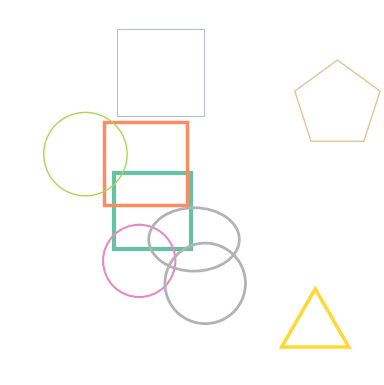[{"shape": "square", "thickness": 3, "radius": 0.49, "center": [0.396, 0.452]}, {"shape": "square", "thickness": 2.5, "radius": 0.54, "center": [0.377, 0.574]}, {"shape": "square", "thickness": 0.5, "radius": 0.57, "center": [0.417, 0.812]}, {"shape": "circle", "thickness": 1.5, "radius": 0.47, "center": [0.362, 0.322]}, {"shape": "circle", "thickness": 1, "radius": 0.54, "center": [0.222, 0.6]}, {"shape": "triangle", "thickness": 2.5, "radius": 0.5, "center": [0.819, 0.149]}, {"shape": "pentagon", "thickness": 1, "radius": 0.58, "center": [0.876, 0.727]}, {"shape": "oval", "thickness": 2, "radius": 0.59, "center": [0.504, 0.378]}, {"shape": "circle", "thickness": 2, "radius": 0.52, "center": [0.533, 0.264]}]